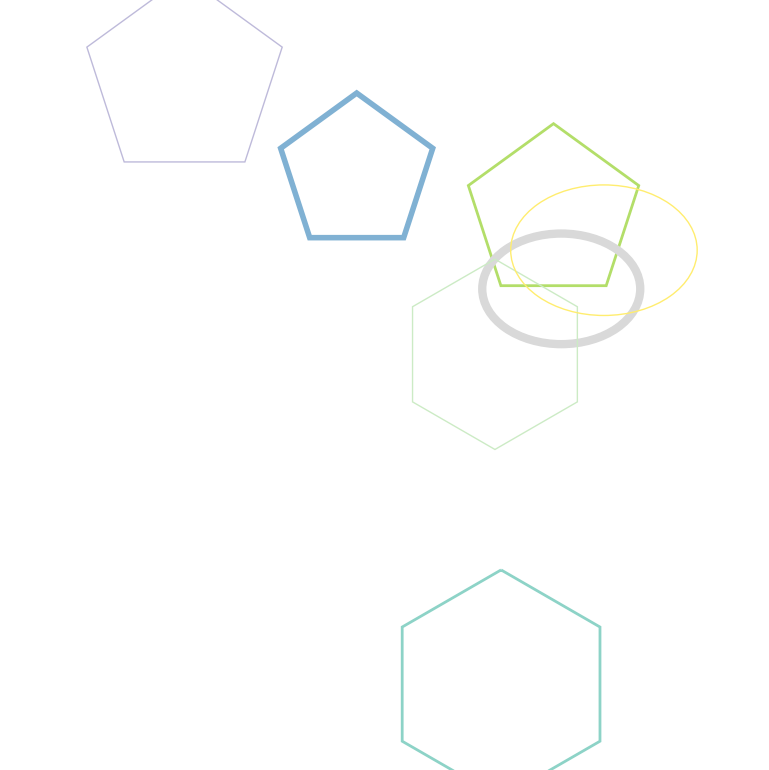[{"shape": "hexagon", "thickness": 1, "radius": 0.74, "center": [0.651, 0.112]}, {"shape": "pentagon", "thickness": 0.5, "radius": 0.67, "center": [0.24, 0.898]}, {"shape": "pentagon", "thickness": 2, "radius": 0.52, "center": [0.463, 0.775]}, {"shape": "pentagon", "thickness": 1, "radius": 0.58, "center": [0.719, 0.723]}, {"shape": "oval", "thickness": 3, "radius": 0.51, "center": [0.729, 0.625]}, {"shape": "hexagon", "thickness": 0.5, "radius": 0.62, "center": [0.643, 0.54]}, {"shape": "oval", "thickness": 0.5, "radius": 0.61, "center": [0.784, 0.675]}]